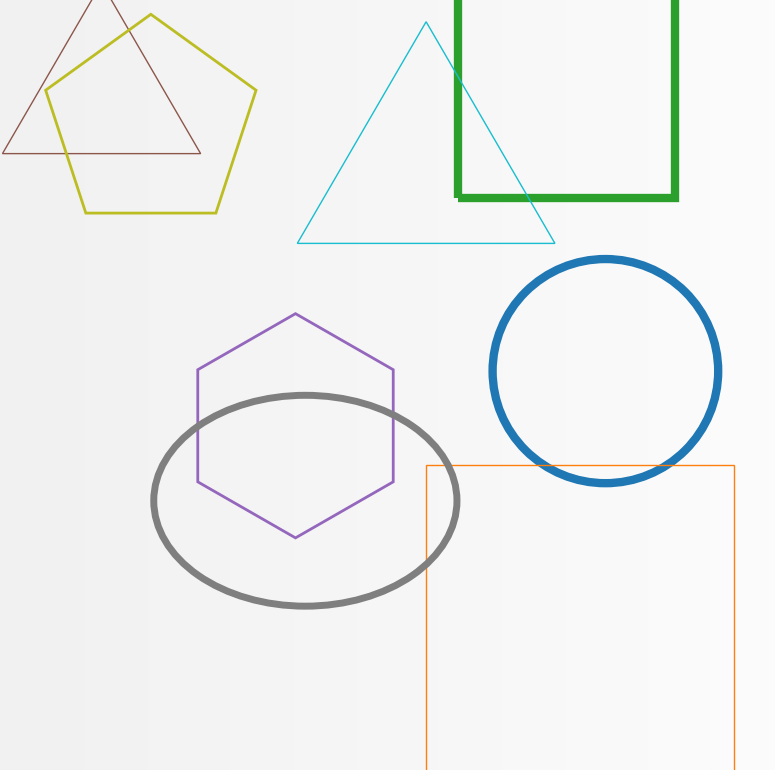[{"shape": "circle", "thickness": 3, "radius": 0.73, "center": [0.781, 0.518]}, {"shape": "square", "thickness": 0.5, "radius": 0.99, "center": [0.749, 0.197]}, {"shape": "square", "thickness": 3, "radius": 0.7, "center": [0.731, 0.883]}, {"shape": "hexagon", "thickness": 1, "radius": 0.73, "center": [0.381, 0.447]}, {"shape": "triangle", "thickness": 0.5, "radius": 0.74, "center": [0.131, 0.874]}, {"shape": "oval", "thickness": 2.5, "radius": 0.98, "center": [0.394, 0.35]}, {"shape": "pentagon", "thickness": 1, "radius": 0.71, "center": [0.195, 0.839]}, {"shape": "triangle", "thickness": 0.5, "radius": 0.96, "center": [0.55, 0.78]}]